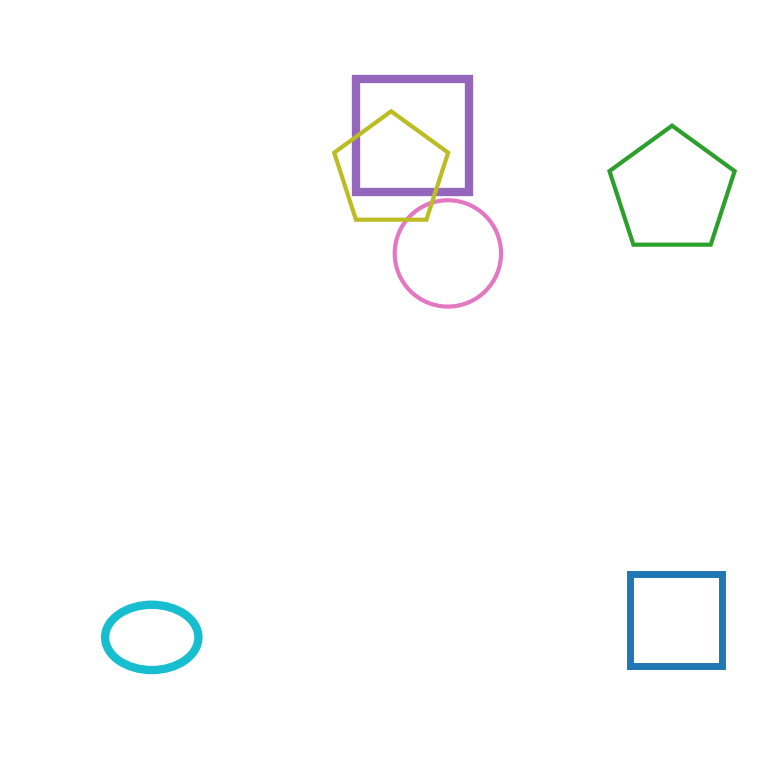[{"shape": "square", "thickness": 2.5, "radius": 0.3, "center": [0.878, 0.195]}, {"shape": "pentagon", "thickness": 1.5, "radius": 0.43, "center": [0.873, 0.751]}, {"shape": "square", "thickness": 3, "radius": 0.37, "center": [0.535, 0.825]}, {"shape": "circle", "thickness": 1.5, "radius": 0.35, "center": [0.582, 0.671]}, {"shape": "pentagon", "thickness": 1.5, "radius": 0.39, "center": [0.508, 0.778]}, {"shape": "oval", "thickness": 3, "radius": 0.3, "center": [0.197, 0.172]}]